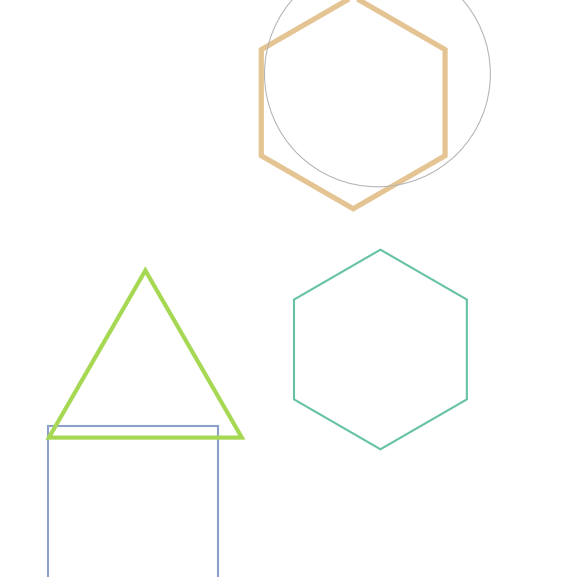[{"shape": "hexagon", "thickness": 1, "radius": 0.86, "center": [0.659, 0.394]}, {"shape": "square", "thickness": 1, "radius": 0.74, "center": [0.23, 0.114]}, {"shape": "triangle", "thickness": 2, "radius": 0.96, "center": [0.252, 0.338]}, {"shape": "hexagon", "thickness": 2.5, "radius": 0.92, "center": [0.612, 0.821]}, {"shape": "circle", "thickness": 0.5, "radius": 0.98, "center": [0.654, 0.871]}]